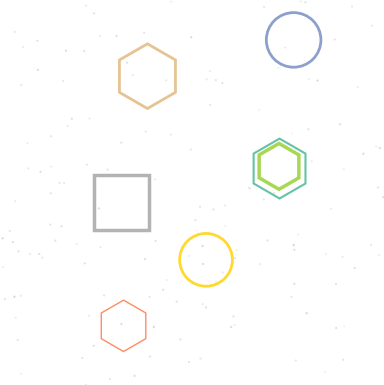[{"shape": "hexagon", "thickness": 1.5, "radius": 0.39, "center": [0.726, 0.562]}, {"shape": "hexagon", "thickness": 1, "radius": 0.33, "center": [0.321, 0.154]}, {"shape": "circle", "thickness": 2, "radius": 0.35, "center": [0.763, 0.896]}, {"shape": "hexagon", "thickness": 2.5, "radius": 0.3, "center": [0.725, 0.568]}, {"shape": "circle", "thickness": 2, "radius": 0.34, "center": [0.535, 0.325]}, {"shape": "hexagon", "thickness": 2, "radius": 0.42, "center": [0.383, 0.802]}, {"shape": "square", "thickness": 2.5, "radius": 0.36, "center": [0.316, 0.474]}]